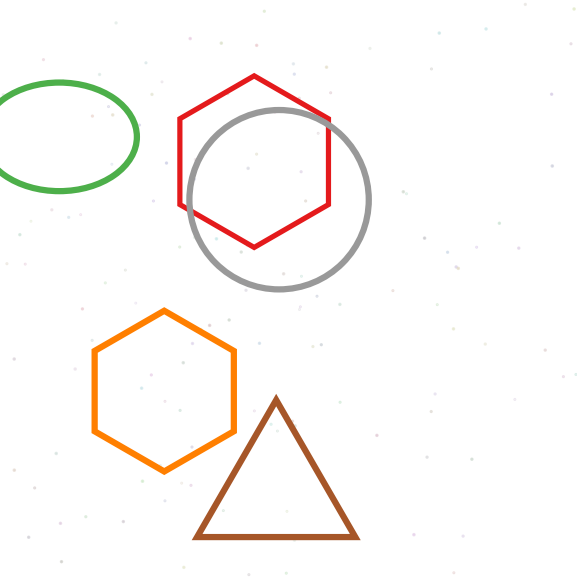[{"shape": "hexagon", "thickness": 2.5, "radius": 0.74, "center": [0.44, 0.719]}, {"shape": "oval", "thickness": 3, "radius": 0.67, "center": [0.103, 0.762]}, {"shape": "hexagon", "thickness": 3, "radius": 0.7, "center": [0.284, 0.322]}, {"shape": "triangle", "thickness": 3, "radius": 0.79, "center": [0.478, 0.148]}, {"shape": "circle", "thickness": 3, "radius": 0.78, "center": [0.483, 0.653]}]